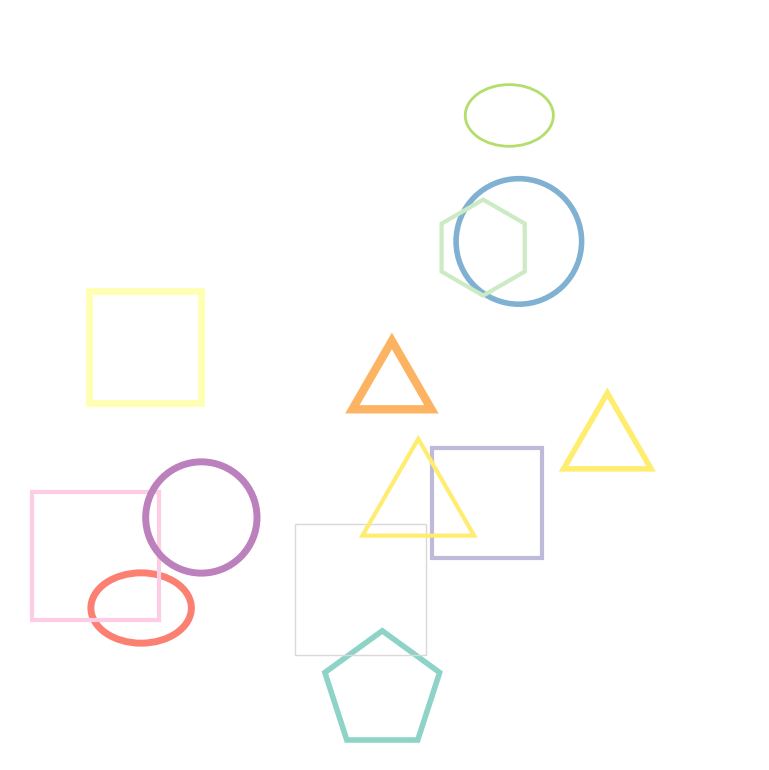[{"shape": "pentagon", "thickness": 2, "radius": 0.39, "center": [0.496, 0.102]}, {"shape": "square", "thickness": 2.5, "radius": 0.37, "center": [0.188, 0.549]}, {"shape": "square", "thickness": 1.5, "radius": 0.36, "center": [0.633, 0.347]}, {"shape": "oval", "thickness": 2.5, "radius": 0.33, "center": [0.183, 0.21]}, {"shape": "circle", "thickness": 2, "radius": 0.41, "center": [0.674, 0.686]}, {"shape": "triangle", "thickness": 3, "radius": 0.3, "center": [0.509, 0.498]}, {"shape": "oval", "thickness": 1, "radius": 0.29, "center": [0.661, 0.85]}, {"shape": "square", "thickness": 1.5, "radius": 0.41, "center": [0.124, 0.278]}, {"shape": "square", "thickness": 0.5, "radius": 0.43, "center": [0.468, 0.234]}, {"shape": "circle", "thickness": 2.5, "radius": 0.36, "center": [0.261, 0.328]}, {"shape": "hexagon", "thickness": 1.5, "radius": 0.31, "center": [0.627, 0.678]}, {"shape": "triangle", "thickness": 1.5, "radius": 0.42, "center": [0.543, 0.346]}, {"shape": "triangle", "thickness": 2, "radius": 0.33, "center": [0.789, 0.424]}]